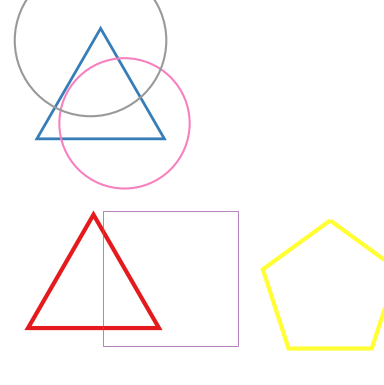[{"shape": "triangle", "thickness": 3, "radius": 0.98, "center": [0.243, 0.246]}, {"shape": "triangle", "thickness": 2, "radius": 0.96, "center": [0.261, 0.735]}, {"shape": "square", "thickness": 0.5, "radius": 0.87, "center": [0.443, 0.277]}, {"shape": "pentagon", "thickness": 3, "radius": 0.92, "center": [0.858, 0.244]}, {"shape": "circle", "thickness": 1.5, "radius": 0.85, "center": [0.323, 0.68]}, {"shape": "circle", "thickness": 1.5, "radius": 0.98, "center": [0.235, 0.895]}]